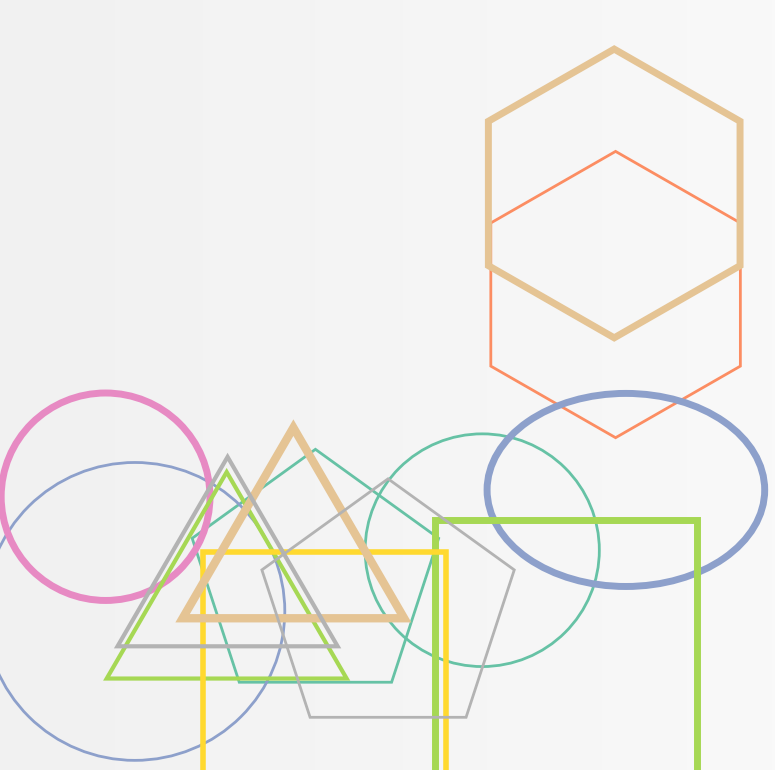[{"shape": "circle", "thickness": 1, "radius": 0.76, "center": [0.622, 0.285]}, {"shape": "pentagon", "thickness": 1, "radius": 0.84, "center": [0.407, 0.249]}, {"shape": "hexagon", "thickness": 1, "radius": 0.93, "center": [0.794, 0.617]}, {"shape": "oval", "thickness": 2.5, "radius": 0.9, "center": [0.808, 0.364]}, {"shape": "circle", "thickness": 1, "radius": 0.97, "center": [0.174, 0.206]}, {"shape": "circle", "thickness": 2.5, "radius": 0.67, "center": [0.136, 0.355]}, {"shape": "triangle", "thickness": 1.5, "radius": 0.89, "center": [0.292, 0.208]}, {"shape": "square", "thickness": 2.5, "radius": 0.85, "center": [0.73, 0.156]}, {"shape": "square", "thickness": 2, "radius": 0.78, "center": [0.418, 0.126]}, {"shape": "hexagon", "thickness": 2.5, "radius": 0.94, "center": [0.793, 0.749]}, {"shape": "triangle", "thickness": 3, "radius": 0.83, "center": [0.379, 0.28]}, {"shape": "triangle", "thickness": 1.5, "radius": 0.82, "center": [0.294, 0.243]}, {"shape": "pentagon", "thickness": 1, "radius": 0.86, "center": [0.501, 0.207]}]